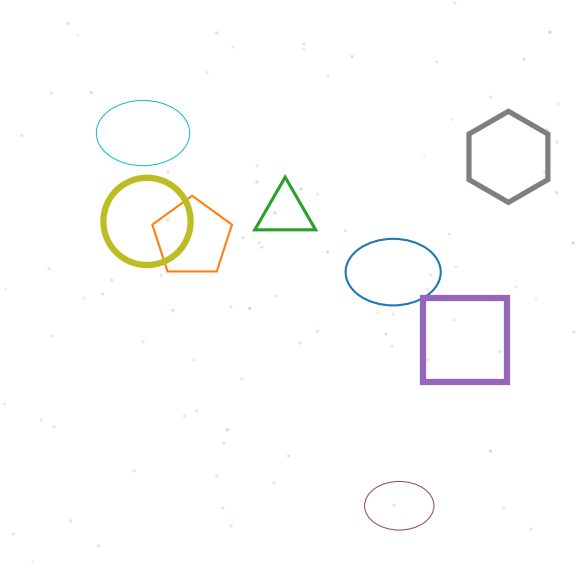[{"shape": "oval", "thickness": 1, "radius": 0.41, "center": [0.681, 0.528]}, {"shape": "pentagon", "thickness": 1, "radius": 0.36, "center": [0.333, 0.588]}, {"shape": "triangle", "thickness": 1.5, "radius": 0.3, "center": [0.494, 0.632]}, {"shape": "square", "thickness": 3, "radius": 0.36, "center": [0.805, 0.41]}, {"shape": "oval", "thickness": 0.5, "radius": 0.3, "center": [0.691, 0.123]}, {"shape": "hexagon", "thickness": 2.5, "radius": 0.39, "center": [0.88, 0.728]}, {"shape": "circle", "thickness": 3, "radius": 0.38, "center": [0.255, 0.616]}, {"shape": "oval", "thickness": 0.5, "radius": 0.4, "center": [0.248, 0.769]}]